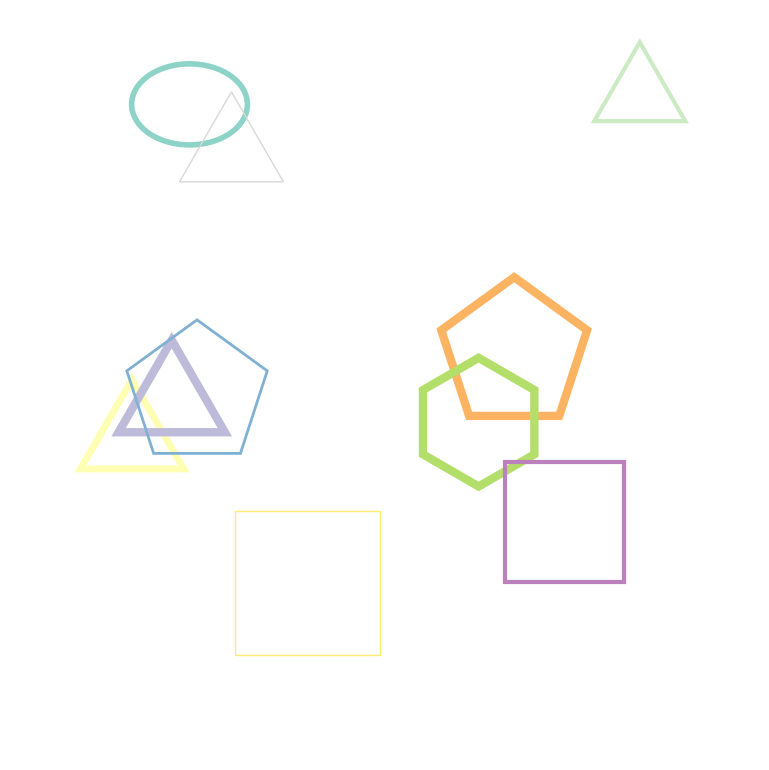[{"shape": "oval", "thickness": 2, "radius": 0.38, "center": [0.246, 0.864]}, {"shape": "triangle", "thickness": 2.5, "radius": 0.39, "center": [0.172, 0.43]}, {"shape": "triangle", "thickness": 3, "radius": 0.4, "center": [0.223, 0.479]}, {"shape": "pentagon", "thickness": 1, "radius": 0.48, "center": [0.256, 0.489]}, {"shape": "pentagon", "thickness": 3, "radius": 0.5, "center": [0.668, 0.54]}, {"shape": "hexagon", "thickness": 3, "radius": 0.42, "center": [0.622, 0.452]}, {"shape": "triangle", "thickness": 0.5, "radius": 0.39, "center": [0.301, 0.803]}, {"shape": "square", "thickness": 1.5, "radius": 0.39, "center": [0.733, 0.322]}, {"shape": "triangle", "thickness": 1.5, "radius": 0.34, "center": [0.831, 0.877]}, {"shape": "square", "thickness": 0.5, "radius": 0.47, "center": [0.399, 0.243]}]